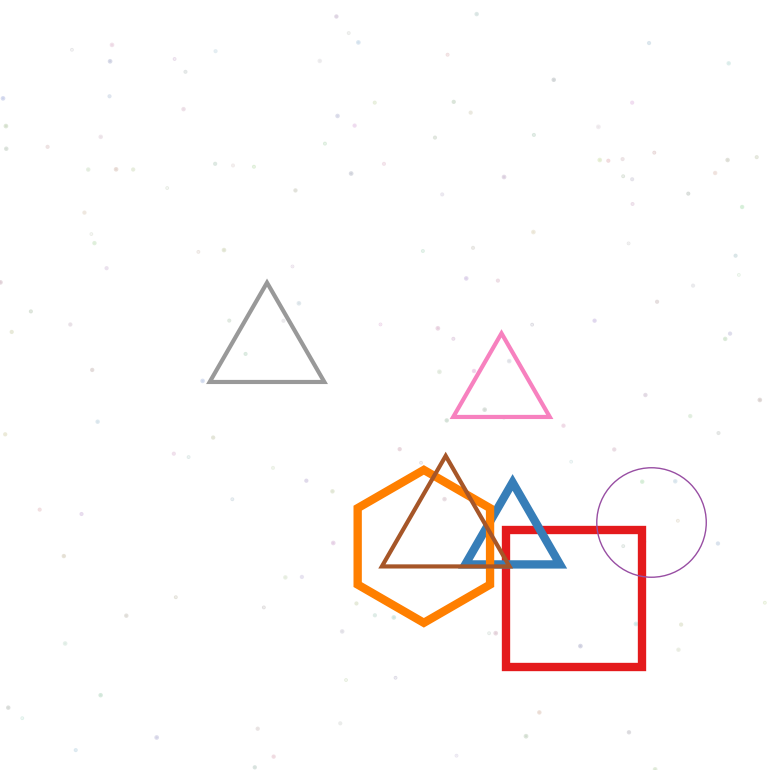[{"shape": "square", "thickness": 3, "radius": 0.44, "center": [0.745, 0.223]}, {"shape": "triangle", "thickness": 3, "radius": 0.35, "center": [0.666, 0.302]}, {"shape": "circle", "thickness": 0.5, "radius": 0.36, "center": [0.846, 0.321]}, {"shape": "hexagon", "thickness": 3, "radius": 0.5, "center": [0.55, 0.29]}, {"shape": "triangle", "thickness": 1.5, "radius": 0.48, "center": [0.579, 0.312]}, {"shape": "triangle", "thickness": 1.5, "radius": 0.36, "center": [0.651, 0.495]}, {"shape": "triangle", "thickness": 1.5, "radius": 0.43, "center": [0.347, 0.547]}]